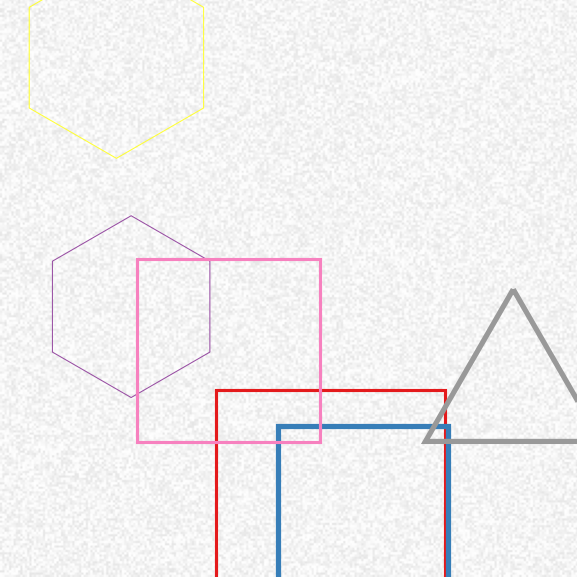[{"shape": "square", "thickness": 1.5, "radius": 0.99, "center": [0.573, 0.126]}, {"shape": "square", "thickness": 2.5, "radius": 0.74, "center": [0.628, 0.113]}, {"shape": "hexagon", "thickness": 0.5, "radius": 0.79, "center": [0.227, 0.468]}, {"shape": "hexagon", "thickness": 0.5, "radius": 0.87, "center": [0.202, 0.899]}, {"shape": "square", "thickness": 1.5, "radius": 0.79, "center": [0.396, 0.392]}, {"shape": "triangle", "thickness": 2.5, "radius": 0.88, "center": [0.889, 0.323]}]